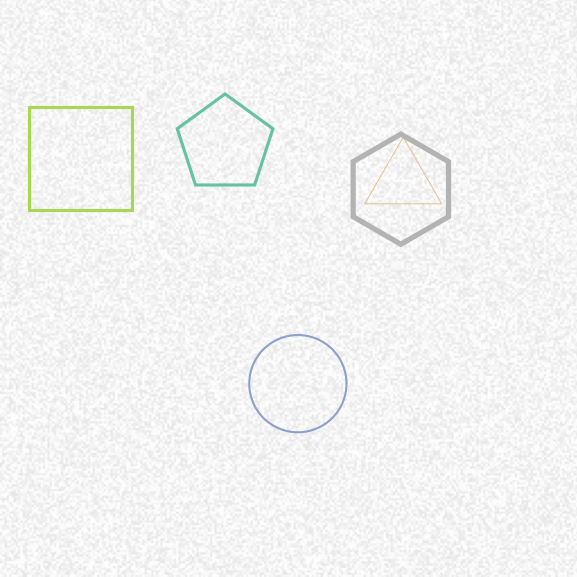[{"shape": "pentagon", "thickness": 1.5, "radius": 0.44, "center": [0.39, 0.749]}, {"shape": "circle", "thickness": 1, "radius": 0.42, "center": [0.516, 0.335]}, {"shape": "square", "thickness": 1.5, "radius": 0.45, "center": [0.14, 0.725]}, {"shape": "triangle", "thickness": 0.5, "radius": 0.38, "center": [0.698, 0.685]}, {"shape": "hexagon", "thickness": 2.5, "radius": 0.48, "center": [0.694, 0.672]}]